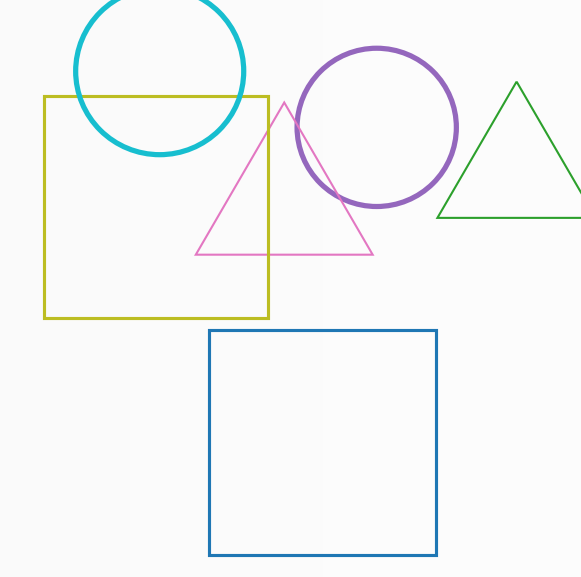[{"shape": "square", "thickness": 1.5, "radius": 0.97, "center": [0.555, 0.233]}, {"shape": "triangle", "thickness": 1, "radius": 0.79, "center": [0.889, 0.701]}, {"shape": "circle", "thickness": 2.5, "radius": 0.69, "center": [0.648, 0.779]}, {"shape": "triangle", "thickness": 1, "radius": 0.88, "center": [0.489, 0.646]}, {"shape": "square", "thickness": 1.5, "radius": 0.96, "center": [0.268, 0.641]}, {"shape": "circle", "thickness": 2.5, "radius": 0.72, "center": [0.275, 0.876]}]